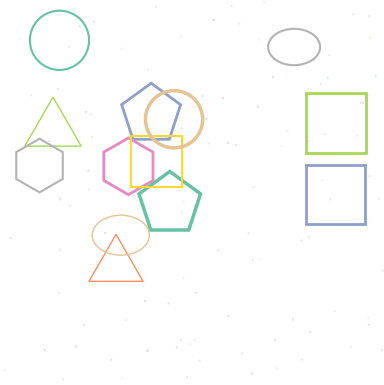[{"shape": "pentagon", "thickness": 2.5, "radius": 0.42, "center": [0.441, 0.471]}, {"shape": "circle", "thickness": 1.5, "radius": 0.38, "center": [0.154, 0.895]}, {"shape": "triangle", "thickness": 1, "radius": 0.41, "center": [0.301, 0.31]}, {"shape": "square", "thickness": 2, "radius": 0.39, "center": [0.871, 0.495]}, {"shape": "pentagon", "thickness": 2, "radius": 0.4, "center": [0.393, 0.703]}, {"shape": "hexagon", "thickness": 2, "radius": 0.37, "center": [0.334, 0.568]}, {"shape": "square", "thickness": 2, "radius": 0.39, "center": [0.874, 0.681]}, {"shape": "triangle", "thickness": 1, "radius": 0.42, "center": [0.138, 0.663]}, {"shape": "square", "thickness": 1.5, "radius": 0.33, "center": [0.407, 0.58]}, {"shape": "circle", "thickness": 2.5, "radius": 0.37, "center": [0.452, 0.69]}, {"shape": "oval", "thickness": 1, "radius": 0.37, "center": [0.314, 0.389]}, {"shape": "hexagon", "thickness": 1.5, "radius": 0.35, "center": [0.103, 0.57]}, {"shape": "oval", "thickness": 1.5, "radius": 0.34, "center": [0.764, 0.878]}]